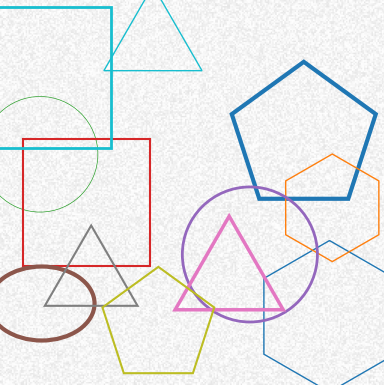[{"shape": "pentagon", "thickness": 3, "radius": 0.98, "center": [0.789, 0.643]}, {"shape": "hexagon", "thickness": 1, "radius": 0.98, "center": [0.856, 0.178]}, {"shape": "hexagon", "thickness": 1, "radius": 0.7, "center": [0.863, 0.46]}, {"shape": "circle", "thickness": 0.5, "radius": 0.75, "center": [0.104, 0.599]}, {"shape": "square", "thickness": 1.5, "radius": 0.82, "center": [0.225, 0.473]}, {"shape": "circle", "thickness": 2, "radius": 0.88, "center": [0.649, 0.339]}, {"shape": "oval", "thickness": 3, "radius": 0.69, "center": [0.108, 0.212]}, {"shape": "triangle", "thickness": 2.5, "radius": 0.81, "center": [0.595, 0.276]}, {"shape": "triangle", "thickness": 1.5, "radius": 0.7, "center": [0.237, 0.275]}, {"shape": "pentagon", "thickness": 1.5, "radius": 0.76, "center": [0.411, 0.154]}, {"shape": "square", "thickness": 2, "radius": 0.92, "center": [0.106, 0.799]}, {"shape": "triangle", "thickness": 1, "radius": 0.74, "center": [0.397, 0.89]}]